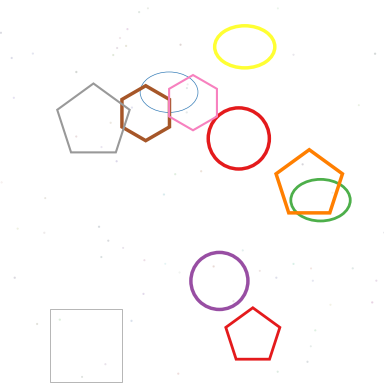[{"shape": "pentagon", "thickness": 2, "radius": 0.37, "center": [0.657, 0.127]}, {"shape": "circle", "thickness": 2.5, "radius": 0.4, "center": [0.62, 0.64]}, {"shape": "oval", "thickness": 0.5, "radius": 0.38, "center": [0.439, 0.761]}, {"shape": "oval", "thickness": 2, "radius": 0.39, "center": [0.833, 0.48]}, {"shape": "circle", "thickness": 2.5, "radius": 0.37, "center": [0.57, 0.27]}, {"shape": "pentagon", "thickness": 2.5, "radius": 0.45, "center": [0.803, 0.52]}, {"shape": "oval", "thickness": 2.5, "radius": 0.39, "center": [0.636, 0.878]}, {"shape": "hexagon", "thickness": 2.5, "radius": 0.36, "center": [0.378, 0.706]}, {"shape": "hexagon", "thickness": 1.5, "radius": 0.36, "center": [0.501, 0.733]}, {"shape": "pentagon", "thickness": 1.5, "radius": 0.49, "center": [0.243, 0.684]}, {"shape": "square", "thickness": 0.5, "radius": 0.47, "center": [0.224, 0.103]}]